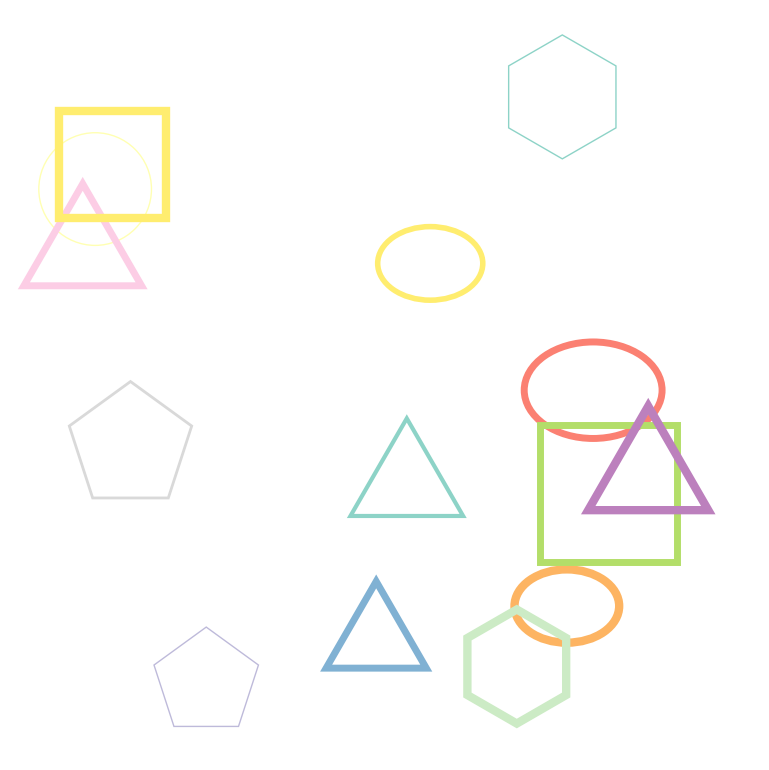[{"shape": "hexagon", "thickness": 0.5, "radius": 0.4, "center": [0.73, 0.874]}, {"shape": "triangle", "thickness": 1.5, "radius": 0.42, "center": [0.528, 0.372]}, {"shape": "circle", "thickness": 0.5, "radius": 0.37, "center": [0.124, 0.754]}, {"shape": "pentagon", "thickness": 0.5, "radius": 0.36, "center": [0.268, 0.114]}, {"shape": "oval", "thickness": 2.5, "radius": 0.45, "center": [0.77, 0.493]}, {"shape": "triangle", "thickness": 2.5, "radius": 0.38, "center": [0.489, 0.17]}, {"shape": "oval", "thickness": 3, "radius": 0.34, "center": [0.736, 0.213]}, {"shape": "square", "thickness": 2.5, "radius": 0.44, "center": [0.79, 0.359]}, {"shape": "triangle", "thickness": 2.5, "radius": 0.44, "center": [0.107, 0.673]}, {"shape": "pentagon", "thickness": 1, "radius": 0.42, "center": [0.169, 0.421]}, {"shape": "triangle", "thickness": 3, "radius": 0.45, "center": [0.842, 0.382]}, {"shape": "hexagon", "thickness": 3, "radius": 0.37, "center": [0.671, 0.134]}, {"shape": "oval", "thickness": 2, "radius": 0.34, "center": [0.559, 0.658]}, {"shape": "square", "thickness": 3, "radius": 0.35, "center": [0.146, 0.787]}]